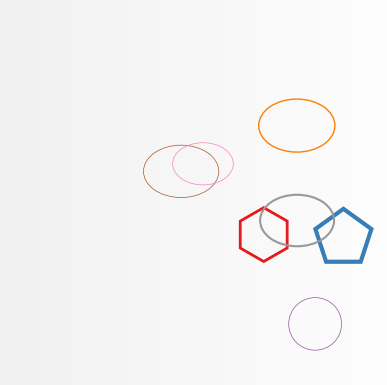[{"shape": "hexagon", "thickness": 2, "radius": 0.35, "center": [0.681, 0.391]}, {"shape": "pentagon", "thickness": 3, "radius": 0.38, "center": [0.886, 0.382]}, {"shape": "circle", "thickness": 0.5, "radius": 0.34, "center": [0.813, 0.159]}, {"shape": "oval", "thickness": 1, "radius": 0.49, "center": [0.766, 0.674]}, {"shape": "oval", "thickness": 0.5, "radius": 0.49, "center": [0.468, 0.555]}, {"shape": "oval", "thickness": 0.5, "radius": 0.39, "center": [0.524, 0.575]}, {"shape": "oval", "thickness": 1.5, "radius": 0.48, "center": [0.767, 0.427]}]